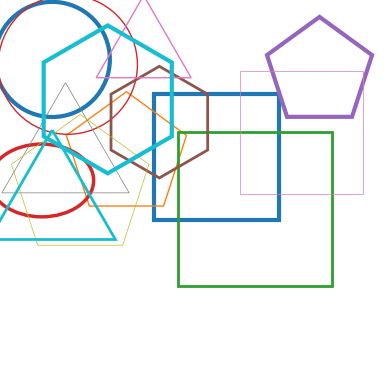[{"shape": "square", "thickness": 3, "radius": 0.81, "center": [0.562, 0.592]}, {"shape": "circle", "thickness": 3, "radius": 0.75, "center": [0.136, 0.846]}, {"shape": "pentagon", "thickness": 1, "radius": 0.82, "center": [0.328, 0.598]}, {"shape": "square", "thickness": 2, "radius": 1.0, "center": [0.662, 0.457]}, {"shape": "circle", "thickness": 1, "radius": 0.9, "center": [0.176, 0.832]}, {"shape": "oval", "thickness": 2.5, "radius": 0.67, "center": [0.108, 0.531]}, {"shape": "pentagon", "thickness": 3, "radius": 0.72, "center": [0.83, 0.813]}, {"shape": "hexagon", "thickness": 2, "radius": 0.72, "center": [0.414, 0.683]}, {"shape": "square", "thickness": 0.5, "radius": 0.79, "center": [0.783, 0.656]}, {"shape": "triangle", "thickness": 1, "radius": 0.71, "center": [0.373, 0.869]}, {"shape": "triangle", "thickness": 0.5, "radius": 0.95, "center": [0.17, 0.594]}, {"shape": "pentagon", "thickness": 0.5, "radius": 0.94, "center": [0.208, 0.515]}, {"shape": "triangle", "thickness": 2, "radius": 0.95, "center": [0.136, 0.473]}, {"shape": "hexagon", "thickness": 3, "radius": 0.96, "center": [0.28, 0.742]}]